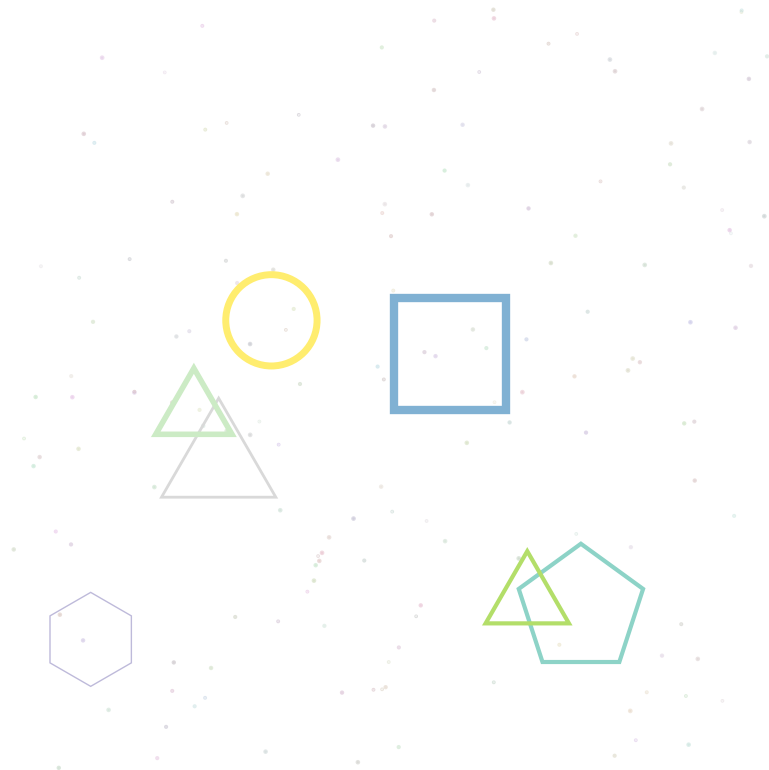[{"shape": "pentagon", "thickness": 1.5, "radius": 0.42, "center": [0.754, 0.209]}, {"shape": "hexagon", "thickness": 0.5, "radius": 0.31, "center": [0.118, 0.17]}, {"shape": "square", "thickness": 3, "radius": 0.36, "center": [0.585, 0.54]}, {"shape": "triangle", "thickness": 1.5, "radius": 0.31, "center": [0.685, 0.222]}, {"shape": "triangle", "thickness": 1, "radius": 0.43, "center": [0.284, 0.397]}, {"shape": "triangle", "thickness": 2, "radius": 0.29, "center": [0.252, 0.465]}, {"shape": "circle", "thickness": 2.5, "radius": 0.3, "center": [0.352, 0.584]}]